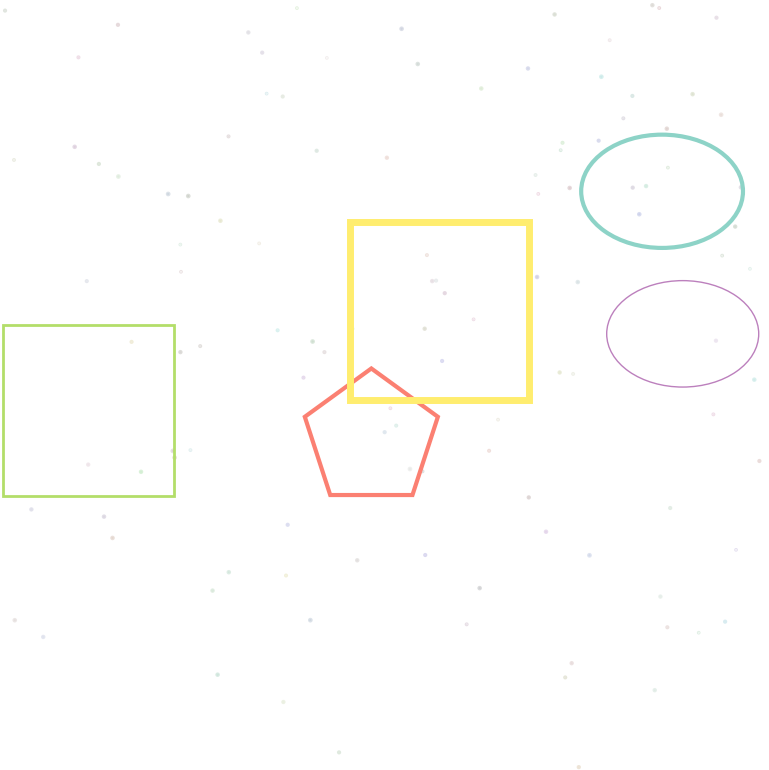[{"shape": "oval", "thickness": 1.5, "radius": 0.53, "center": [0.86, 0.752]}, {"shape": "pentagon", "thickness": 1.5, "radius": 0.45, "center": [0.482, 0.431]}, {"shape": "square", "thickness": 1, "radius": 0.55, "center": [0.115, 0.467]}, {"shape": "oval", "thickness": 0.5, "radius": 0.49, "center": [0.887, 0.566]}, {"shape": "square", "thickness": 2.5, "radius": 0.58, "center": [0.571, 0.596]}]